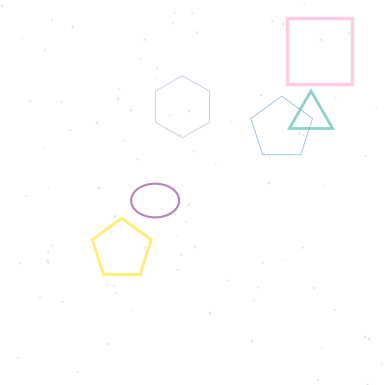[{"shape": "triangle", "thickness": 2, "radius": 0.33, "center": [0.808, 0.699]}, {"shape": "hexagon", "thickness": 0.5, "radius": 0.4, "center": [0.474, 0.723]}, {"shape": "pentagon", "thickness": 0.5, "radius": 0.42, "center": [0.732, 0.666]}, {"shape": "square", "thickness": 2.5, "radius": 0.42, "center": [0.83, 0.867]}, {"shape": "oval", "thickness": 1.5, "radius": 0.31, "center": [0.403, 0.479]}, {"shape": "pentagon", "thickness": 2, "radius": 0.4, "center": [0.316, 0.352]}]